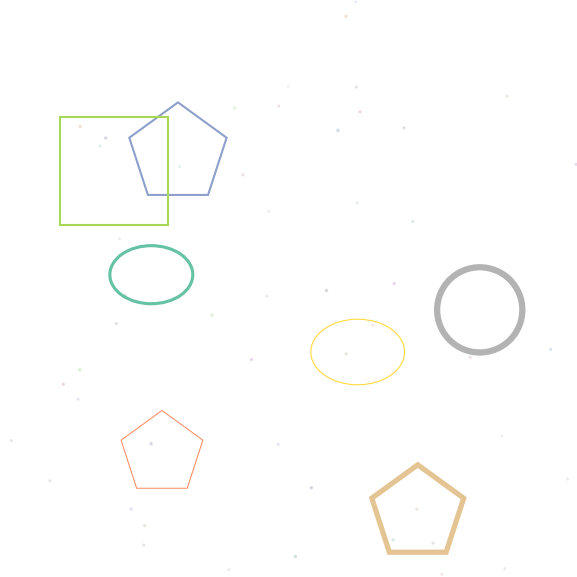[{"shape": "oval", "thickness": 1.5, "radius": 0.36, "center": [0.262, 0.523]}, {"shape": "pentagon", "thickness": 0.5, "radius": 0.37, "center": [0.28, 0.214]}, {"shape": "pentagon", "thickness": 1, "radius": 0.44, "center": [0.308, 0.733]}, {"shape": "square", "thickness": 1, "radius": 0.47, "center": [0.198, 0.703]}, {"shape": "oval", "thickness": 0.5, "radius": 0.41, "center": [0.619, 0.39]}, {"shape": "pentagon", "thickness": 2.5, "radius": 0.42, "center": [0.723, 0.111]}, {"shape": "circle", "thickness": 3, "radius": 0.37, "center": [0.831, 0.463]}]